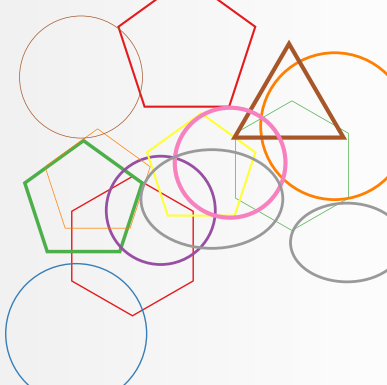[{"shape": "pentagon", "thickness": 1.5, "radius": 0.93, "center": [0.482, 0.873]}, {"shape": "hexagon", "thickness": 1, "radius": 0.9, "center": [0.342, 0.361]}, {"shape": "circle", "thickness": 1, "radius": 0.91, "center": [0.197, 0.133]}, {"shape": "pentagon", "thickness": 2.5, "radius": 0.8, "center": [0.216, 0.475]}, {"shape": "hexagon", "thickness": 0.5, "radius": 0.84, "center": [0.753, 0.57]}, {"shape": "circle", "thickness": 2, "radius": 0.7, "center": [0.415, 0.454]}, {"shape": "circle", "thickness": 2, "radius": 0.95, "center": [0.864, 0.672]}, {"shape": "pentagon", "thickness": 0.5, "radius": 0.71, "center": [0.252, 0.523]}, {"shape": "pentagon", "thickness": 1.5, "radius": 0.73, "center": [0.519, 0.559]}, {"shape": "triangle", "thickness": 3, "radius": 0.81, "center": [0.746, 0.724]}, {"shape": "circle", "thickness": 0.5, "radius": 0.79, "center": [0.209, 0.8]}, {"shape": "circle", "thickness": 3, "radius": 0.71, "center": [0.594, 0.577]}, {"shape": "oval", "thickness": 2, "radius": 0.73, "center": [0.896, 0.37]}, {"shape": "oval", "thickness": 2, "radius": 0.92, "center": [0.547, 0.483]}]